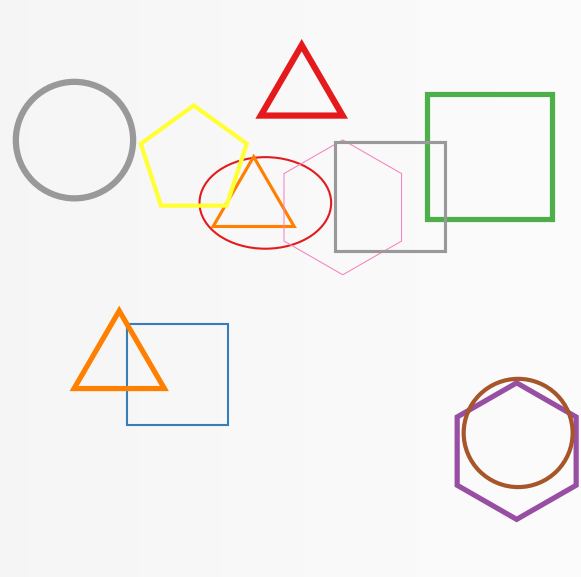[{"shape": "oval", "thickness": 1, "radius": 0.57, "center": [0.456, 0.648]}, {"shape": "triangle", "thickness": 3, "radius": 0.41, "center": [0.519, 0.84]}, {"shape": "square", "thickness": 1, "radius": 0.44, "center": [0.306, 0.351]}, {"shape": "square", "thickness": 2.5, "radius": 0.54, "center": [0.842, 0.728]}, {"shape": "hexagon", "thickness": 2.5, "radius": 0.59, "center": [0.889, 0.218]}, {"shape": "triangle", "thickness": 1.5, "radius": 0.4, "center": [0.436, 0.647]}, {"shape": "triangle", "thickness": 2.5, "radius": 0.45, "center": [0.205, 0.371]}, {"shape": "pentagon", "thickness": 2, "radius": 0.48, "center": [0.333, 0.721]}, {"shape": "circle", "thickness": 2, "radius": 0.47, "center": [0.891, 0.249]}, {"shape": "hexagon", "thickness": 0.5, "radius": 0.58, "center": [0.59, 0.64]}, {"shape": "square", "thickness": 1.5, "radius": 0.47, "center": [0.671, 0.658]}, {"shape": "circle", "thickness": 3, "radius": 0.5, "center": [0.128, 0.757]}]